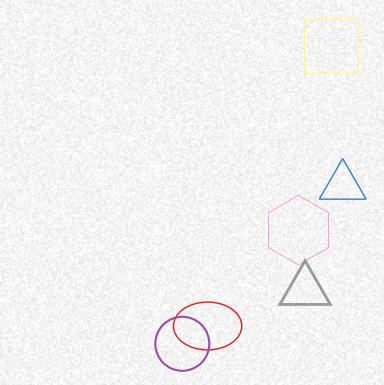[{"shape": "oval", "thickness": 1, "radius": 0.44, "center": [0.539, 0.153]}, {"shape": "triangle", "thickness": 1, "radius": 0.35, "center": [0.89, 0.518]}, {"shape": "circle", "thickness": 1.5, "radius": 0.35, "center": [0.474, 0.107]}, {"shape": "square", "thickness": 0.5, "radius": 0.35, "center": [0.859, 0.881]}, {"shape": "hexagon", "thickness": 0.5, "radius": 0.45, "center": [0.775, 0.402]}, {"shape": "triangle", "thickness": 2, "radius": 0.38, "center": [0.792, 0.247]}]